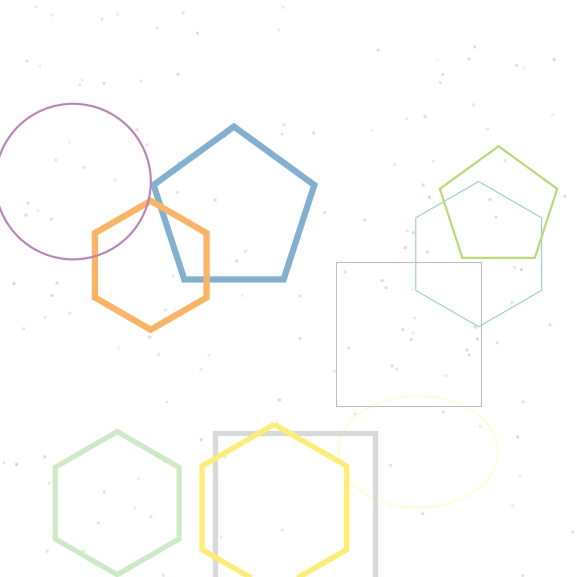[{"shape": "hexagon", "thickness": 0.5, "radius": 0.63, "center": [0.829, 0.559]}, {"shape": "oval", "thickness": 0.5, "radius": 0.69, "center": [0.724, 0.217]}, {"shape": "square", "thickness": 0.5, "radius": 0.63, "center": [0.708, 0.421]}, {"shape": "pentagon", "thickness": 3, "radius": 0.73, "center": [0.405, 0.634]}, {"shape": "hexagon", "thickness": 3, "radius": 0.56, "center": [0.261, 0.54]}, {"shape": "pentagon", "thickness": 1, "radius": 0.53, "center": [0.863, 0.639]}, {"shape": "square", "thickness": 2.5, "radius": 0.69, "center": [0.51, 0.11]}, {"shape": "circle", "thickness": 1, "radius": 0.67, "center": [0.126, 0.685]}, {"shape": "hexagon", "thickness": 2.5, "radius": 0.62, "center": [0.203, 0.128]}, {"shape": "hexagon", "thickness": 2.5, "radius": 0.72, "center": [0.475, 0.12]}]